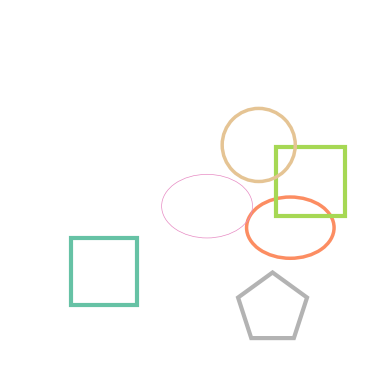[{"shape": "square", "thickness": 3, "radius": 0.43, "center": [0.27, 0.296]}, {"shape": "oval", "thickness": 2.5, "radius": 0.57, "center": [0.754, 0.409]}, {"shape": "oval", "thickness": 0.5, "radius": 0.59, "center": [0.538, 0.465]}, {"shape": "square", "thickness": 3, "radius": 0.45, "center": [0.808, 0.529]}, {"shape": "circle", "thickness": 2.5, "radius": 0.47, "center": [0.672, 0.623]}, {"shape": "pentagon", "thickness": 3, "radius": 0.47, "center": [0.708, 0.198]}]